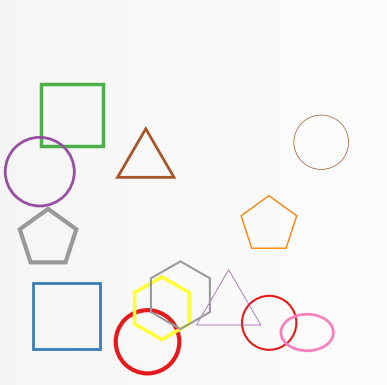[{"shape": "circle", "thickness": 3, "radius": 0.41, "center": [0.381, 0.112]}, {"shape": "circle", "thickness": 1.5, "radius": 0.35, "center": [0.695, 0.161]}, {"shape": "square", "thickness": 2, "radius": 0.43, "center": [0.171, 0.178]}, {"shape": "square", "thickness": 2.5, "radius": 0.4, "center": [0.185, 0.701]}, {"shape": "triangle", "thickness": 0.5, "radius": 0.48, "center": [0.59, 0.204]}, {"shape": "circle", "thickness": 2, "radius": 0.45, "center": [0.103, 0.554]}, {"shape": "pentagon", "thickness": 1, "radius": 0.38, "center": [0.694, 0.416]}, {"shape": "hexagon", "thickness": 2.5, "radius": 0.41, "center": [0.418, 0.199]}, {"shape": "triangle", "thickness": 2, "radius": 0.42, "center": [0.376, 0.581]}, {"shape": "circle", "thickness": 0.5, "radius": 0.35, "center": [0.829, 0.631]}, {"shape": "oval", "thickness": 2, "radius": 0.34, "center": [0.793, 0.136]}, {"shape": "pentagon", "thickness": 3, "radius": 0.38, "center": [0.124, 0.381]}, {"shape": "hexagon", "thickness": 1.5, "radius": 0.44, "center": [0.466, 0.233]}]